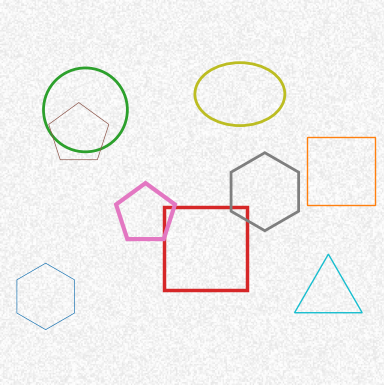[{"shape": "hexagon", "thickness": 0.5, "radius": 0.43, "center": [0.119, 0.23]}, {"shape": "square", "thickness": 1, "radius": 0.44, "center": [0.886, 0.556]}, {"shape": "circle", "thickness": 2, "radius": 0.54, "center": [0.222, 0.715]}, {"shape": "square", "thickness": 2.5, "radius": 0.54, "center": [0.534, 0.354]}, {"shape": "pentagon", "thickness": 0.5, "radius": 0.41, "center": [0.205, 0.652]}, {"shape": "pentagon", "thickness": 3, "radius": 0.4, "center": [0.378, 0.444]}, {"shape": "hexagon", "thickness": 2, "radius": 0.51, "center": [0.688, 0.502]}, {"shape": "oval", "thickness": 2, "radius": 0.58, "center": [0.623, 0.755]}, {"shape": "triangle", "thickness": 1, "radius": 0.51, "center": [0.853, 0.238]}]